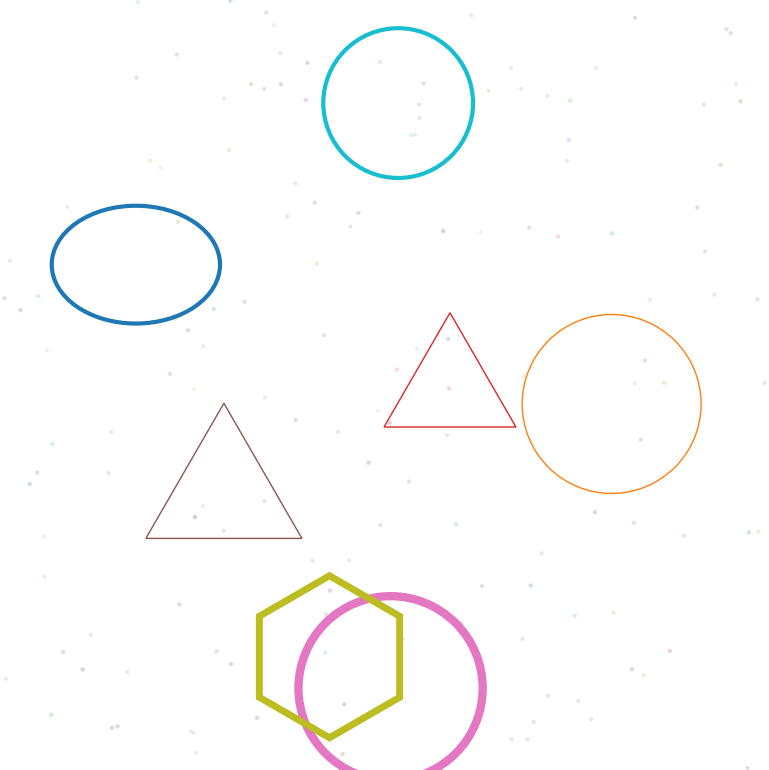[{"shape": "oval", "thickness": 1.5, "radius": 0.55, "center": [0.176, 0.656]}, {"shape": "circle", "thickness": 0.5, "radius": 0.58, "center": [0.794, 0.475]}, {"shape": "triangle", "thickness": 0.5, "radius": 0.49, "center": [0.584, 0.495]}, {"shape": "triangle", "thickness": 0.5, "radius": 0.59, "center": [0.291, 0.359]}, {"shape": "circle", "thickness": 3, "radius": 0.6, "center": [0.507, 0.106]}, {"shape": "hexagon", "thickness": 2.5, "radius": 0.53, "center": [0.428, 0.147]}, {"shape": "circle", "thickness": 1.5, "radius": 0.49, "center": [0.517, 0.866]}]